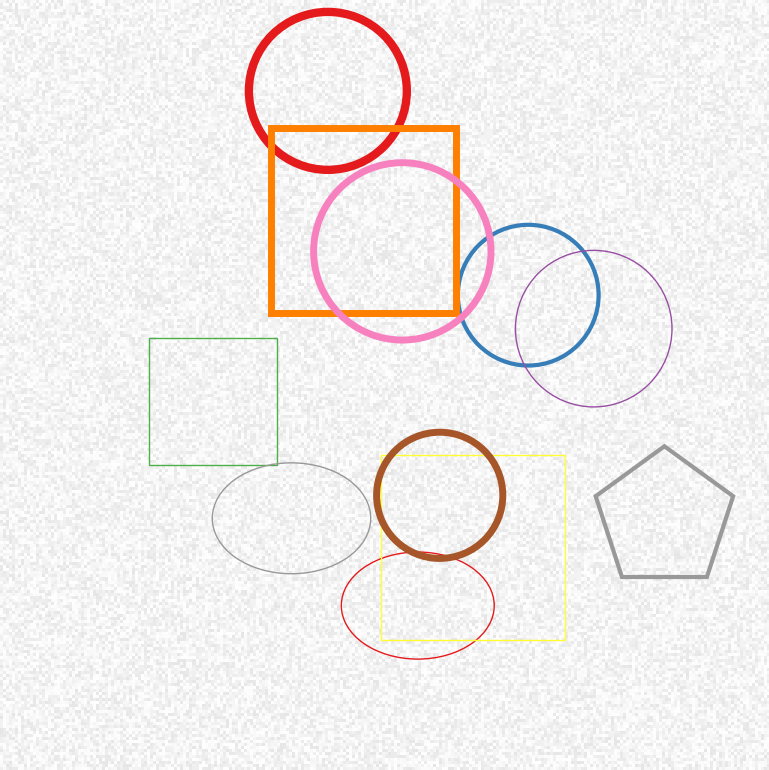[{"shape": "oval", "thickness": 0.5, "radius": 0.5, "center": [0.543, 0.214]}, {"shape": "circle", "thickness": 3, "radius": 0.51, "center": [0.426, 0.882]}, {"shape": "circle", "thickness": 1.5, "radius": 0.46, "center": [0.686, 0.617]}, {"shape": "square", "thickness": 0.5, "radius": 0.41, "center": [0.276, 0.479]}, {"shape": "circle", "thickness": 0.5, "radius": 0.51, "center": [0.771, 0.573]}, {"shape": "square", "thickness": 2.5, "radius": 0.6, "center": [0.472, 0.714]}, {"shape": "square", "thickness": 0.5, "radius": 0.6, "center": [0.614, 0.289]}, {"shape": "circle", "thickness": 2.5, "radius": 0.41, "center": [0.571, 0.357]}, {"shape": "circle", "thickness": 2.5, "radius": 0.58, "center": [0.522, 0.674]}, {"shape": "oval", "thickness": 0.5, "radius": 0.51, "center": [0.379, 0.327]}, {"shape": "pentagon", "thickness": 1.5, "radius": 0.47, "center": [0.863, 0.327]}]